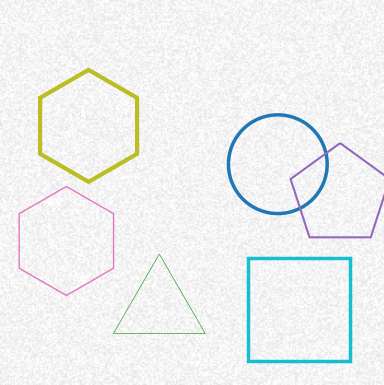[{"shape": "circle", "thickness": 2.5, "radius": 0.64, "center": [0.722, 0.573]}, {"shape": "triangle", "thickness": 0.5, "radius": 0.69, "center": [0.414, 0.202]}, {"shape": "pentagon", "thickness": 1.5, "radius": 0.68, "center": [0.883, 0.493]}, {"shape": "hexagon", "thickness": 1, "radius": 0.71, "center": [0.172, 0.374]}, {"shape": "hexagon", "thickness": 3, "radius": 0.73, "center": [0.23, 0.673]}, {"shape": "square", "thickness": 2.5, "radius": 0.66, "center": [0.776, 0.196]}]